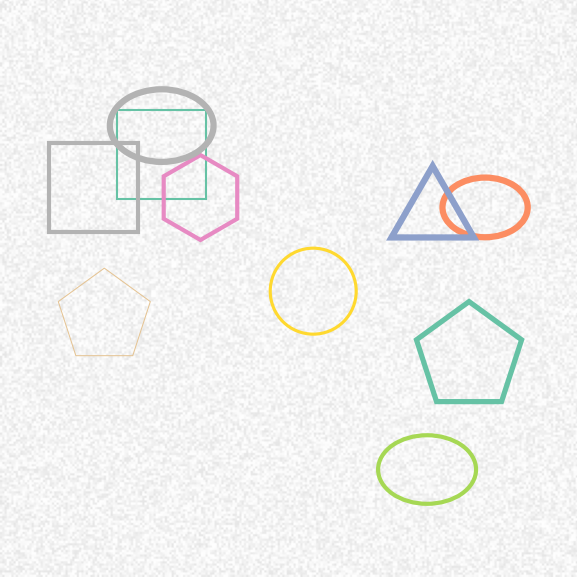[{"shape": "pentagon", "thickness": 2.5, "radius": 0.48, "center": [0.812, 0.381]}, {"shape": "square", "thickness": 1, "radius": 0.38, "center": [0.28, 0.732]}, {"shape": "oval", "thickness": 3, "radius": 0.37, "center": [0.84, 0.64]}, {"shape": "triangle", "thickness": 3, "radius": 0.41, "center": [0.749, 0.629]}, {"shape": "hexagon", "thickness": 2, "radius": 0.37, "center": [0.347, 0.657]}, {"shape": "oval", "thickness": 2, "radius": 0.42, "center": [0.74, 0.186]}, {"shape": "circle", "thickness": 1.5, "radius": 0.37, "center": [0.542, 0.495]}, {"shape": "pentagon", "thickness": 0.5, "radius": 0.42, "center": [0.181, 0.451]}, {"shape": "oval", "thickness": 3, "radius": 0.45, "center": [0.28, 0.782]}, {"shape": "square", "thickness": 2, "radius": 0.39, "center": [0.162, 0.674]}]